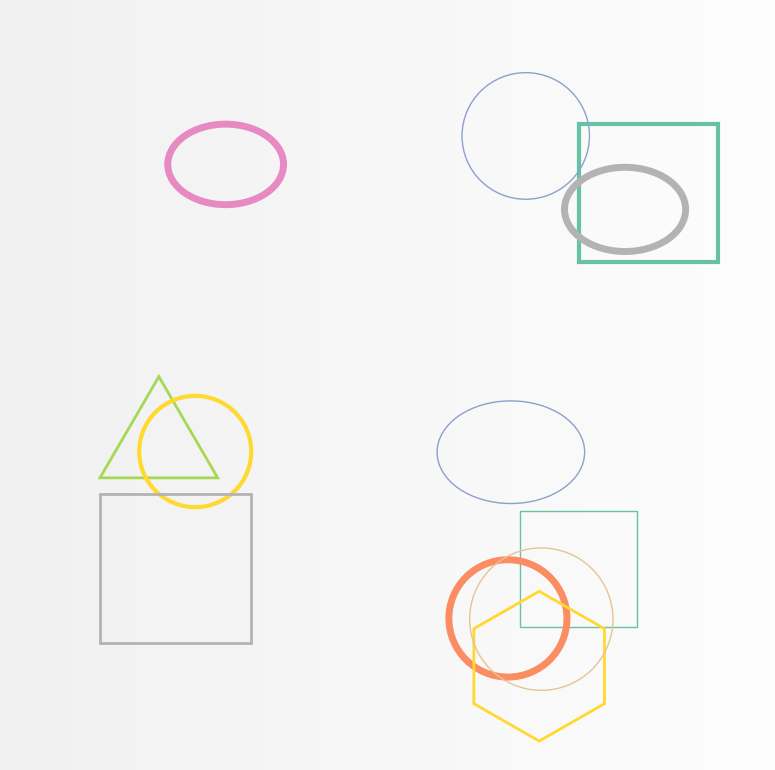[{"shape": "square", "thickness": 1.5, "radius": 0.45, "center": [0.837, 0.749]}, {"shape": "square", "thickness": 0.5, "radius": 0.38, "center": [0.746, 0.261]}, {"shape": "circle", "thickness": 2.5, "radius": 0.38, "center": [0.655, 0.197]}, {"shape": "circle", "thickness": 0.5, "radius": 0.41, "center": [0.678, 0.823]}, {"shape": "oval", "thickness": 0.5, "radius": 0.48, "center": [0.659, 0.413]}, {"shape": "oval", "thickness": 2.5, "radius": 0.37, "center": [0.291, 0.786]}, {"shape": "triangle", "thickness": 1, "radius": 0.44, "center": [0.205, 0.423]}, {"shape": "circle", "thickness": 1.5, "radius": 0.36, "center": [0.252, 0.414]}, {"shape": "hexagon", "thickness": 1, "radius": 0.49, "center": [0.696, 0.135]}, {"shape": "circle", "thickness": 0.5, "radius": 0.46, "center": [0.698, 0.196]}, {"shape": "square", "thickness": 1, "radius": 0.49, "center": [0.226, 0.262]}, {"shape": "oval", "thickness": 2.5, "radius": 0.39, "center": [0.807, 0.728]}]